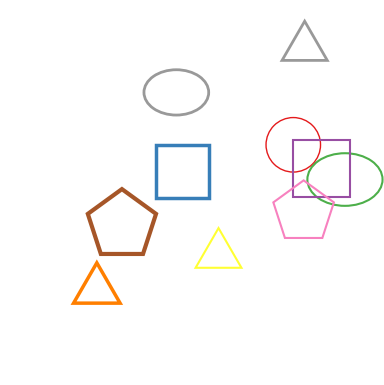[{"shape": "circle", "thickness": 1, "radius": 0.35, "center": [0.762, 0.624]}, {"shape": "square", "thickness": 2.5, "radius": 0.35, "center": [0.474, 0.555]}, {"shape": "oval", "thickness": 1.5, "radius": 0.49, "center": [0.896, 0.534]}, {"shape": "square", "thickness": 1.5, "radius": 0.37, "center": [0.835, 0.562]}, {"shape": "triangle", "thickness": 2.5, "radius": 0.35, "center": [0.252, 0.248]}, {"shape": "triangle", "thickness": 1.5, "radius": 0.34, "center": [0.568, 0.339]}, {"shape": "pentagon", "thickness": 3, "radius": 0.47, "center": [0.317, 0.416]}, {"shape": "pentagon", "thickness": 1.5, "radius": 0.41, "center": [0.789, 0.449]}, {"shape": "oval", "thickness": 2, "radius": 0.42, "center": [0.458, 0.76]}, {"shape": "triangle", "thickness": 2, "radius": 0.34, "center": [0.791, 0.877]}]